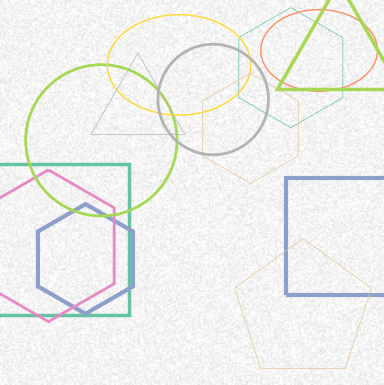[{"shape": "hexagon", "thickness": 0.5, "radius": 0.78, "center": [0.755, 0.824]}, {"shape": "square", "thickness": 2.5, "radius": 0.98, "center": [0.14, 0.378]}, {"shape": "oval", "thickness": 1, "radius": 0.76, "center": [0.829, 0.869]}, {"shape": "square", "thickness": 3, "radius": 0.76, "center": [0.894, 0.387]}, {"shape": "hexagon", "thickness": 3, "radius": 0.71, "center": [0.222, 0.327]}, {"shape": "hexagon", "thickness": 2, "radius": 0.99, "center": [0.126, 0.362]}, {"shape": "circle", "thickness": 2, "radius": 0.98, "center": [0.263, 0.635]}, {"shape": "triangle", "thickness": 2.5, "radius": 0.92, "center": [0.88, 0.86]}, {"shape": "oval", "thickness": 1, "radius": 0.93, "center": [0.465, 0.832]}, {"shape": "pentagon", "thickness": 0.5, "radius": 0.93, "center": [0.787, 0.194]}, {"shape": "hexagon", "thickness": 0.5, "radius": 0.72, "center": [0.651, 0.667]}, {"shape": "circle", "thickness": 2, "radius": 0.72, "center": [0.554, 0.742]}, {"shape": "triangle", "thickness": 0.5, "radius": 0.71, "center": [0.358, 0.721]}]